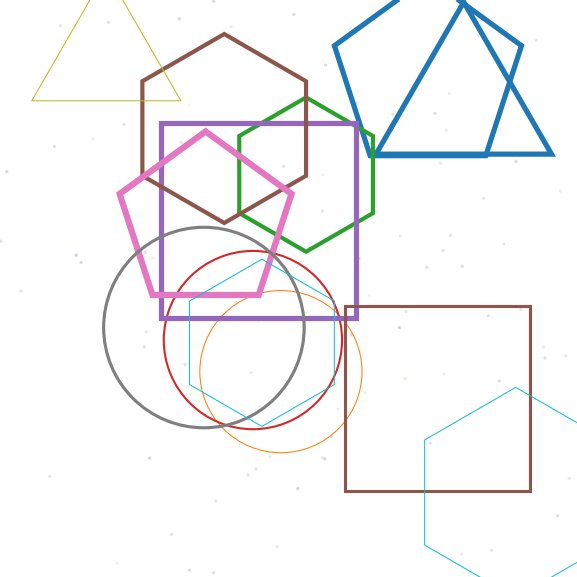[{"shape": "triangle", "thickness": 2.5, "radius": 0.88, "center": [0.803, 0.82]}, {"shape": "pentagon", "thickness": 2.5, "radius": 0.85, "center": [0.741, 0.867]}, {"shape": "circle", "thickness": 0.5, "radius": 0.7, "center": [0.486, 0.356]}, {"shape": "hexagon", "thickness": 2, "radius": 0.67, "center": [0.53, 0.697]}, {"shape": "circle", "thickness": 1, "radius": 0.77, "center": [0.438, 0.41]}, {"shape": "square", "thickness": 2.5, "radius": 0.85, "center": [0.447, 0.617]}, {"shape": "hexagon", "thickness": 2, "radius": 0.82, "center": [0.388, 0.777]}, {"shape": "square", "thickness": 1.5, "radius": 0.8, "center": [0.758, 0.309]}, {"shape": "pentagon", "thickness": 3, "radius": 0.78, "center": [0.356, 0.615]}, {"shape": "circle", "thickness": 1.5, "radius": 0.87, "center": [0.353, 0.432]}, {"shape": "triangle", "thickness": 0.5, "radius": 0.75, "center": [0.184, 0.899]}, {"shape": "hexagon", "thickness": 0.5, "radius": 0.72, "center": [0.454, 0.406]}, {"shape": "hexagon", "thickness": 0.5, "radius": 0.91, "center": [0.893, 0.146]}]